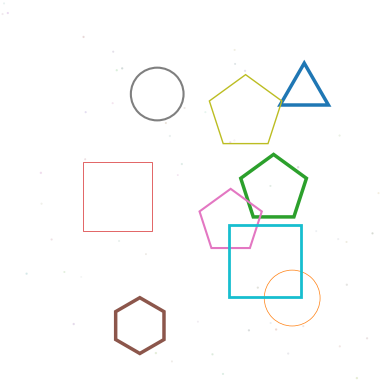[{"shape": "triangle", "thickness": 2.5, "radius": 0.36, "center": [0.79, 0.763]}, {"shape": "circle", "thickness": 0.5, "radius": 0.36, "center": [0.759, 0.226]}, {"shape": "pentagon", "thickness": 2.5, "radius": 0.45, "center": [0.711, 0.509]}, {"shape": "square", "thickness": 0.5, "radius": 0.45, "center": [0.305, 0.489]}, {"shape": "hexagon", "thickness": 2.5, "radius": 0.36, "center": [0.363, 0.154]}, {"shape": "pentagon", "thickness": 1.5, "radius": 0.43, "center": [0.599, 0.425]}, {"shape": "circle", "thickness": 1.5, "radius": 0.34, "center": [0.408, 0.756]}, {"shape": "pentagon", "thickness": 1, "radius": 0.49, "center": [0.638, 0.707]}, {"shape": "square", "thickness": 2, "radius": 0.47, "center": [0.688, 0.321]}]